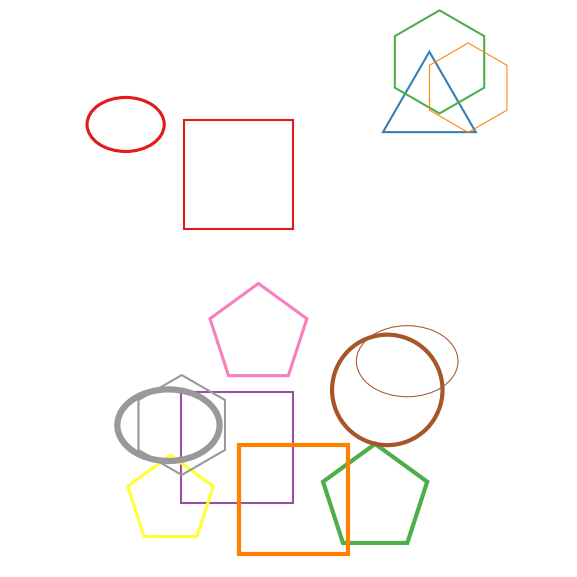[{"shape": "square", "thickness": 1, "radius": 0.47, "center": [0.414, 0.697]}, {"shape": "oval", "thickness": 1.5, "radius": 0.33, "center": [0.218, 0.784]}, {"shape": "triangle", "thickness": 1, "radius": 0.46, "center": [0.744, 0.817]}, {"shape": "hexagon", "thickness": 1, "radius": 0.45, "center": [0.761, 0.892]}, {"shape": "pentagon", "thickness": 2, "radius": 0.47, "center": [0.65, 0.136]}, {"shape": "square", "thickness": 1, "radius": 0.48, "center": [0.41, 0.224]}, {"shape": "hexagon", "thickness": 0.5, "radius": 0.39, "center": [0.811, 0.847]}, {"shape": "square", "thickness": 2, "radius": 0.47, "center": [0.508, 0.135]}, {"shape": "pentagon", "thickness": 1.5, "radius": 0.39, "center": [0.295, 0.133]}, {"shape": "circle", "thickness": 2, "radius": 0.48, "center": [0.671, 0.324]}, {"shape": "oval", "thickness": 0.5, "radius": 0.44, "center": [0.705, 0.374]}, {"shape": "pentagon", "thickness": 1.5, "radius": 0.44, "center": [0.448, 0.42]}, {"shape": "hexagon", "thickness": 1, "radius": 0.43, "center": [0.315, 0.263]}, {"shape": "oval", "thickness": 3, "radius": 0.44, "center": [0.292, 0.263]}]